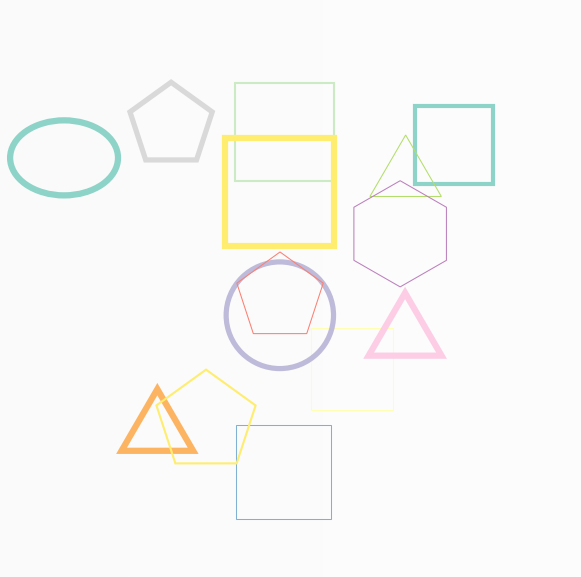[{"shape": "square", "thickness": 2, "radius": 0.34, "center": [0.78, 0.748]}, {"shape": "oval", "thickness": 3, "radius": 0.46, "center": [0.11, 0.726]}, {"shape": "square", "thickness": 0.5, "radius": 0.35, "center": [0.605, 0.36]}, {"shape": "circle", "thickness": 2.5, "radius": 0.46, "center": [0.481, 0.453]}, {"shape": "pentagon", "thickness": 0.5, "radius": 0.39, "center": [0.482, 0.485]}, {"shape": "square", "thickness": 0.5, "radius": 0.41, "center": [0.487, 0.182]}, {"shape": "triangle", "thickness": 3, "radius": 0.36, "center": [0.271, 0.254]}, {"shape": "triangle", "thickness": 0.5, "radius": 0.35, "center": [0.698, 0.694]}, {"shape": "triangle", "thickness": 3, "radius": 0.36, "center": [0.697, 0.419]}, {"shape": "pentagon", "thickness": 2.5, "radius": 0.37, "center": [0.294, 0.782]}, {"shape": "hexagon", "thickness": 0.5, "radius": 0.46, "center": [0.688, 0.594]}, {"shape": "square", "thickness": 1, "radius": 0.42, "center": [0.489, 0.771]}, {"shape": "pentagon", "thickness": 1, "radius": 0.45, "center": [0.354, 0.269]}, {"shape": "square", "thickness": 3, "radius": 0.47, "center": [0.481, 0.667]}]